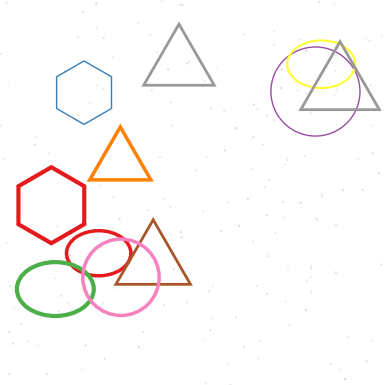[{"shape": "oval", "thickness": 2.5, "radius": 0.42, "center": [0.256, 0.342]}, {"shape": "hexagon", "thickness": 3, "radius": 0.49, "center": [0.133, 0.467]}, {"shape": "hexagon", "thickness": 1, "radius": 0.41, "center": [0.218, 0.759]}, {"shape": "oval", "thickness": 3, "radius": 0.5, "center": [0.144, 0.249]}, {"shape": "circle", "thickness": 1, "radius": 0.58, "center": [0.819, 0.762]}, {"shape": "triangle", "thickness": 2.5, "radius": 0.46, "center": [0.312, 0.579]}, {"shape": "oval", "thickness": 1.5, "radius": 0.44, "center": [0.834, 0.833]}, {"shape": "triangle", "thickness": 2, "radius": 0.56, "center": [0.398, 0.317]}, {"shape": "circle", "thickness": 2.5, "radius": 0.5, "center": [0.314, 0.28]}, {"shape": "triangle", "thickness": 2, "radius": 0.59, "center": [0.883, 0.774]}, {"shape": "triangle", "thickness": 2, "radius": 0.53, "center": [0.465, 0.832]}]